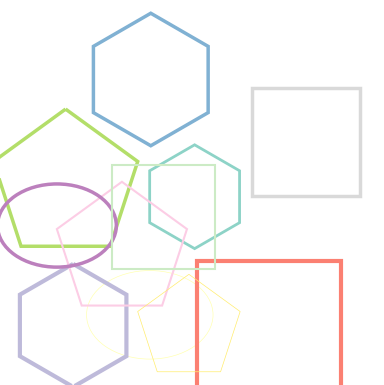[{"shape": "hexagon", "thickness": 2, "radius": 0.67, "center": [0.506, 0.489]}, {"shape": "oval", "thickness": 0.5, "radius": 0.82, "center": [0.389, 0.182]}, {"shape": "hexagon", "thickness": 3, "radius": 0.8, "center": [0.19, 0.155]}, {"shape": "square", "thickness": 3, "radius": 0.94, "center": [0.699, 0.134]}, {"shape": "hexagon", "thickness": 2.5, "radius": 0.86, "center": [0.392, 0.794]}, {"shape": "pentagon", "thickness": 2.5, "radius": 0.98, "center": [0.17, 0.52]}, {"shape": "pentagon", "thickness": 1.5, "radius": 0.89, "center": [0.317, 0.35]}, {"shape": "square", "thickness": 2.5, "radius": 0.7, "center": [0.795, 0.632]}, {"shape": "oval", "thickness": 2.5, "radius": 0.77, "center": [0.148, 0.414]}, {"shape": "square", "thickness": 1.5, "radius": 0.67, "center": [0.425, 0.436]}, {"shape": "pentagon", "thickness": 0.5, "radius": 0.7, "center": [0.491, 0.148]}]